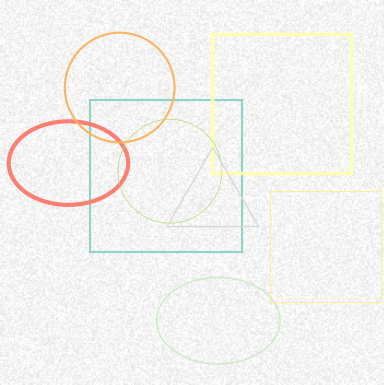[{"shape": "square", "thickness": 1.5, "radius": 0.99, "center": [0.431, 0.542]}, {"shape": "square", "thickness": 2.5, "radius": 0.9, "center": [0.731, 0.732]}, {"shape": "oval", "thickness": 3, "radius": 0.78, "center": [0.178, 0.576]}, {"shape": "circle", "thickness": 1.5, "radius": 0.71, "center": [0.311, 0.773]}, {"shape": "circle", "thickness": 0.5, "radius": 0.67, "center": [0.441, 0.555]}, {"shape": "triangle", "thickness": 1, "radius": 0.69, "center": [0.553, 0.48]}, {"shape": "oval", "thickness": 1, "radius": 0.8, "center": [0.567, 0.167]}, {"shape": "square", "thickness": 0.5, "radius": 0.72, "center": [0.845, 0.36]}]